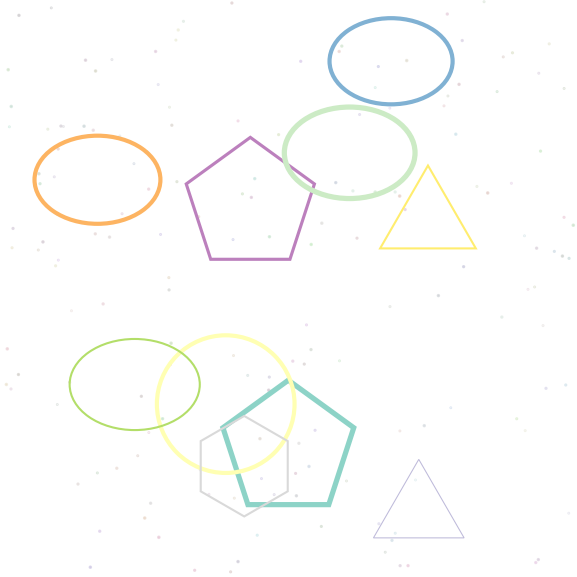[{"shape": "pentagon", "thickness": 2.5, "radius": 0.6, "center": [0.499, 0.222]}, {"shape": "circle", "thickness": 2, "radius": 0.6, "center": [0.391, 0.299]}, {"shape": "triangle", "thickness": 0.5, "radius": 0.45, "center": [0.725, 0.113]}, {"shape": "oval", "thickness": 2, "radius": 0.53, "center": [0.677, 0.893]}, {"shape": "oval", "thickness": 2, "radius": 0.55, "center": [0.169, 0.688]}, {"shape": "oval", "thickness": 1, "radius": 0.56, "center": [0.233, 0.333]}, {"shape": "hexagon", "thickness": 1, "radius": 0.43, "center": [0.423, 0.192]}, {"shape": "pentagon", "thickness": 1.5, "radius": 0.58, "center": [0.433, 0.645]}, {"shape": "oval", "thickness": 2.5, "radius": 0.57, "center": [0.606, 0.735]}, {"shape": "triangle", "thickness": 1, "radius": 0.48, "center": [0.741, 0.617]}]